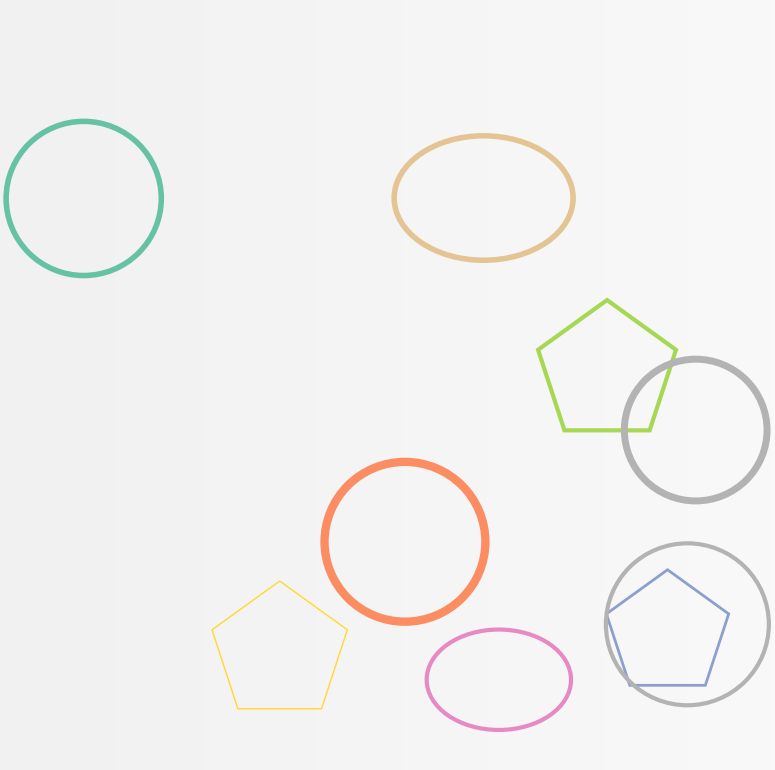[{"shape": "circle", "thickness": 2, "radius": 0.5, "center": [0.108, 0.742]}, {"shape": "circle", "thickness": 3, "radius": 0.52, "center": [0.523, 0.296]}, {"shape": "pentagon", "thickness": 1, "radius": 0.41, "center": [0.861, 0.177]}, {"shape": "oval", "thickness": 1.5, "radius": 0.47, "center": [0.644, 0.117]}, {"shape": "pentagon", "thickness": 1.5, "radius": 0.47, "center": [0.783, 0.517]}, {"shape": "pentagon", "thickness": 0.5, "radius": 0.46, "center": [0.361, 0.154]}, {"shape": "oval", "thickness": 2, "radius": 0.58, "center": [0.624, 0.743]}, {"shape": "circle", "thickness": 2.5, "radius": 0.46, "center": [0.898, 0.441]}, {"shape": "circle", "thickness": 1.5, "radius": 0.53, "center": [0.887, 0.189]}]